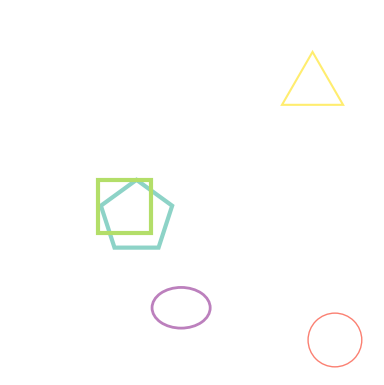[{"shape": "pentagon", "thickness": 3, "radius": 0.49, "center": [0.355, 0.436]}, {"shape": "circle", "thickness": 1, "radius": 0.35, "center": [0.87, 0.117]}, {"shape": "square", "thickness": 3, "radius": 0.34, "center": [0.324, 0.463]}, {"shape": "oval", "thickness": 2, "radius": 0.38, "center": [0.47, 0.201]}, {"shape": "triangle", "thickness": 1.5, "radius": 0.46, "center": [0.812, 0.774]}]